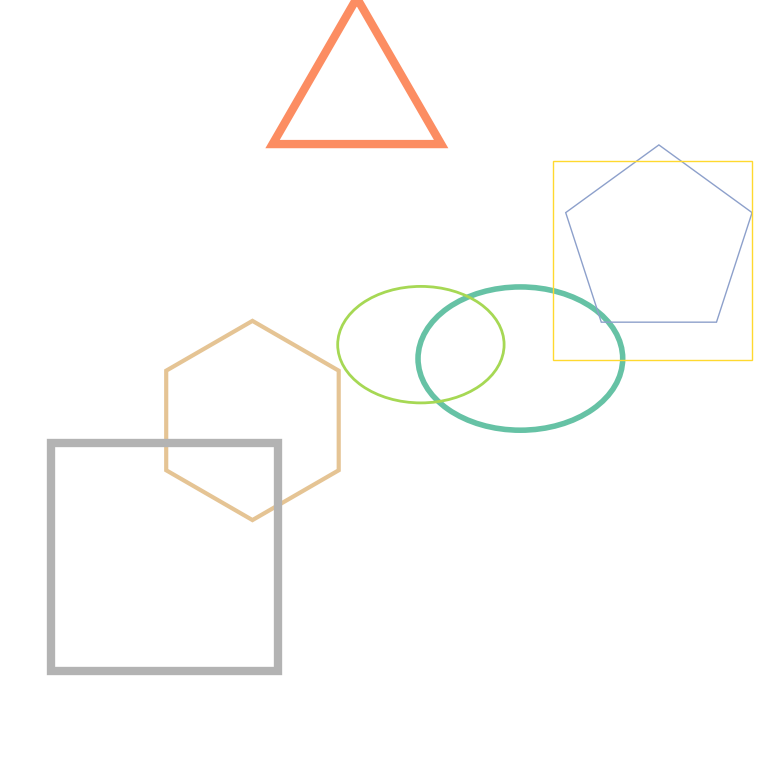[{"shape": "oval", "thickness": 2, "radius": 0.66, "center": [0.676, 0.534]}, {"shape": "triangle", "thickness": 3, "radius": 0.63, "center": [0.463, 0.876]}, {"shape": "pentagon", "thickness": 0.5, "radius": 0.64, "center": [0.856, 0.685]}, {"shape": "oval", "thickness": 1, "radius": 0.54, "center": [0.547, 0.552]}, {"shape": "square", "thickness": 0.5, "radius": 0.64, "center": [0.847, 0.662]}, {"shape": "hexagon", "thickness": 1.5, "radius": 0.65, "center": [0.328, 0.454]}, {"shape": "square", "thickness": 3, "radius": 0.74, "center": [0.213, 0.277]}]